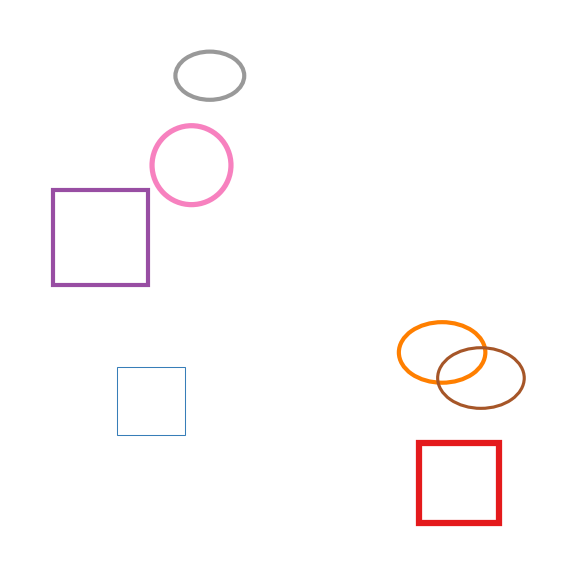[{"shape": "square", "thickness": 3, "radius": 0.35, "center": [0.795, 0.163]}, {"shape": "square", "thickness": 0.5, "radius": 0.29, "center": [0.262, 0.305]}, {"shape": "square", "thickness": 2, "radius": 0.41, "center": [0.174, 0.588]}, {"shape": "oval", "thickness": 2, "radius": 0.37, "center": [0.766, 0.389]}, {"shape": "oval", "thickness": 1.5, "radius": 0.37, "center": [0.833, 0.345]}, {"shape": "circle", "thickness": 2.5, "radius": 0.34, "center": [0.332, 0.713]}, {"shape": "oval", "thickness": 2, "radius": 0.3, "center": [0.363, 0.868]}]